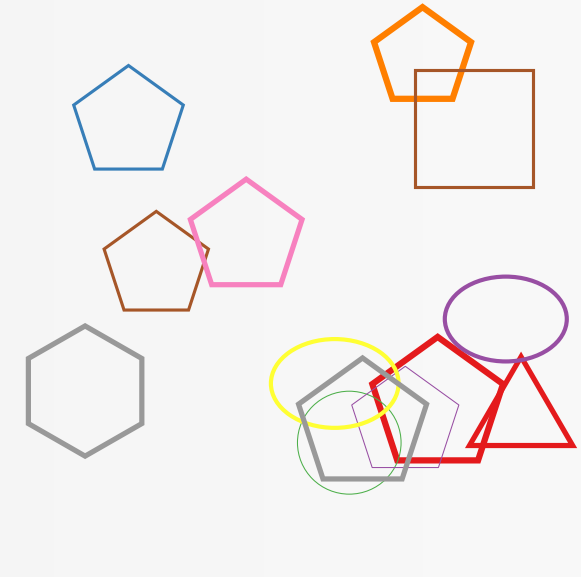[{"shape": "triangle", "thickness": 2.5, "radius": 0.51, "center": [0.896, 0.279]}, {"shape": "pentagon", "thickness": 3, "radius": 0.59, "center": [0.753, 0.298]}, {"shape": "pentagon", "thickness": 1.5, "radius": 0.5, "center": [0.221, 0.787]}, {"shape": "circle", "thickness": 0.5, "radius": 0.45, "center": [0.601, 0.233]}, {"shape": "oval", "thickness": 2, "radius": 0.52, "center": [0.87, 0.447]}, {"shape": "pentagon", "thickness": 0.5, "radius": 0.48, "center": [0.697, 0.268]}, {"shape": "pentagon", "thickness": 3, "radius": 0.44, "center": [0.727, 0.899]}, {"shape": "oval", "thickness": 2, "radius": 0.55, "center": [0.576, 0.335]}, {"shape": "square", "thickness": 1.5, "radius": 0.51, "center": [0.815, 0.777]}, {"shape": "pentagon", "thickness": 1.5, "radius": 0.47, "center": [0.269, 0.539]}, {"shape": "pentagon", "thickness": 2.5, "radius": 0.51, "center": [0.424, 0.588]}, {"shape": "hexagon", "thickness": 2.5, "radius": 0.56, "center": [0.146, 0.322]}, {"shape": "pentagon", "thickness": 2.5, "radius": 0.58, "center": [0.624, 0.263]}]